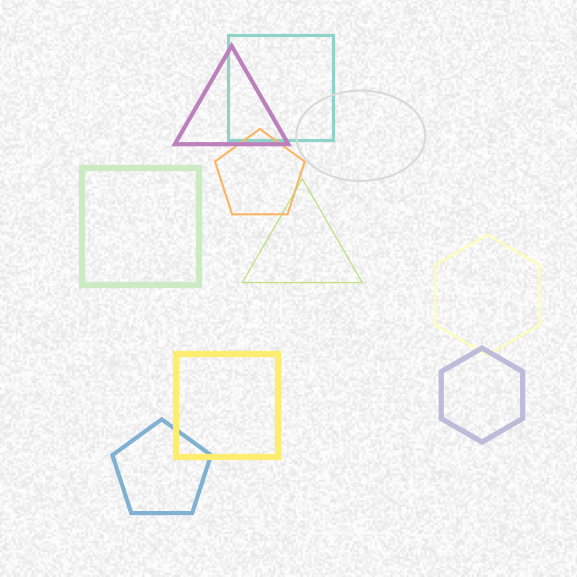[{"shape": "square", "thickness": 1.5, "radius": 0.45, "center": [0.486, 0.847]}, {"shape": "hexagon", "thickness": 1, "radius": 0.52, "center": [0.844, 0.488]}, {"shape": "hexagon", "thickness": 2.5, "radius": 0.41, "center": [0.835, 0.315]}, {"shape": "pentagon", "thickness": 2, "radius": 0.45, "center": [0.28, 0.183]}, {"shape": "pentagon", "thickness": 1, "radius": 0.41, "center": [0.45, 0.694]}, {"shape": "triangle", "thickness": 0.5, "radius": 0.6, "center": [0.524, 0.57]}, {"shape": "oval", "thickness": 1, "radius": 0.56, "center": [0.625, 0.764]}, {"shape": "triangle", "thickness": 2, "radius": 0.57, "center": [0.401, 0.806]}, {"shape": "square", "thickness": 3, "radius": 0.5, "center": [0.243, 0.606]}, {"shape": "square", "thickness": 3, "radius": 0.44, "center": [0.393, 0.297]}]